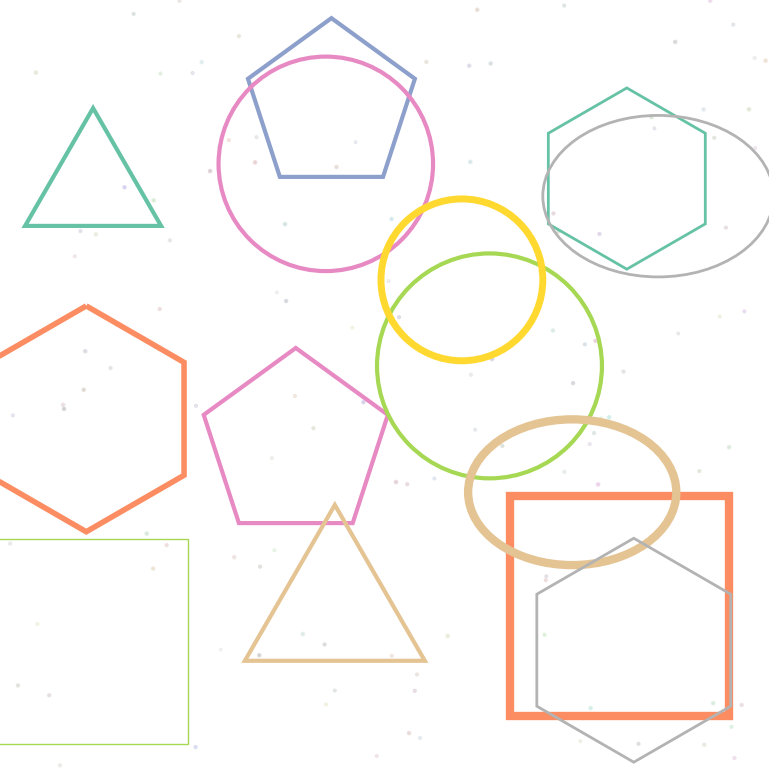[{"shape": "triangle", "thickness": 1.5, "radius": 0.51, "center": [0.121, 0.758]}, {"shape": "hexagon", "thickness": 1, "radius": 0.59, "center": [0.814, 0.768]}, {"shape": "hexagon", "thickness": 2, "radius": 0.73, "center": [0.112, 0.456]}, {"shape": "square", "thickness": 3, "radius": 0.71, "center": [0.804, 0.213]}, {"shape": "pentagon", "thickness": 1.5, "radius": 0.57, "center": [0.43, 0.862]}, {"shape": "pentagon", "thickness": 1.5, "radius": 0.63, "center": [0.384, 0.422]}, {"shape": "circle", "thickness": 1.5, "radius": 0.7, "center": [0.423, 0.787]}, {"shape": "circle", "thickness": 1.5, "radius": 0.73, "center": [0.636, 0.525]}, {"shape": "square", "thickness": 0.5, "radius": 0.67, "center": [0.11, 0.167]}, {"shape": "circle", "thickness": 2.5, "radius": 0.53, "center": [0.6, 0.637]}, {"shape": "triangle", "thickness": 1.5, "radius": 0.67, "center": [0.435, 0.209]}, {"shape": "oval", "thickness": 3, "radius": 0.68, "center": [0.743, 0.361]}, {"shape": "hexagon", "thickness": 1, "radius": 0.73, "center": [0.823, 0.156]}, {"shape": "oval", "thickness": 1, "radius": 0.75, "center": [0.855, 0.745]}]